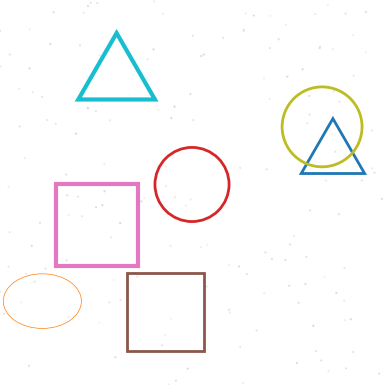[{"shape": "triangle", "thickness": 2, "radius": 0.48, "center": [0.865, 0.597]}, {"shape": "oval", "thickness": 0.5, "radius": 0.51, "center": [0.11, 0.218]}, {"shape": "circle", "thickness": 2, "radius": 0.48, "center": [0.499, 0.521]}, {"shape": "square", "thickness": 2, "radius": 0.51, "center": [0.43, 0.189]}, {"shape": "square", "thickness": 3, "radius": 0.53, "center": [0.251, 0.416]}, {"shape": "circle", "thickness": 2, "radius": 0.52, "center": [0.837, 0.671]}, {"shape": "triangle", "thickness": 3, "radius": 0.57, "center": [0.303, 0.799]}]